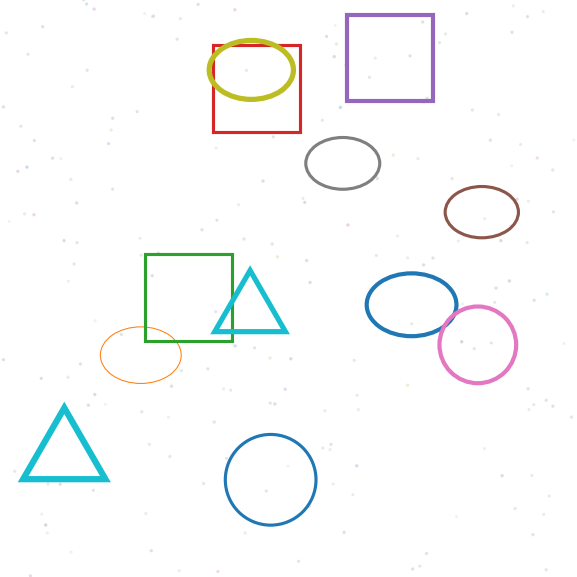[{"shape": "circle", "thickness": 1.5, "radius": 0.39, "center": [0.469, 0.168]}, {"shape": "oval", "thickness": 2, "radius": 0.39, "center": [0.713, 0.471]}, {"shape": "oval", "thickness": 0.5, "radius": 0.35, "center": [0.244, 0.384]}, {"shape": "square", "thickness": 1.5, "radius": 0.38, "center": [0.327, 0.484]}, {"shape": "square", "thickness": 1.5, "radius": 0.37, "center": [0.444, 0.846]}, {"shape": "square", "thickness": 2, "radius": 0.37, "center": [0.676, 0.899]}, {"shape": "oval", "thickness": 1.5, "radius": 0.32, "center": [0.834, 0.632]}, {"shape": "circle", "thickness": 2, "radius": 0.33, "center": [0.827, 0.402]}, {"shape": "oval", "thickness": 1.5, "radius": 0.32, "center": [0.594, 0.716]}, {"shape": "oval", "thickness": 2.5, "radius": 0.36, "center": [0.435, 0.878]}, {"shape": "triangle", "thickness": 3, "radius": 0.41, "center": [0.111, 0.211]}, {"shape": "triangle", "thickness": 2.5, "radius": 0.35, "center": [0.433, 0.46]}]